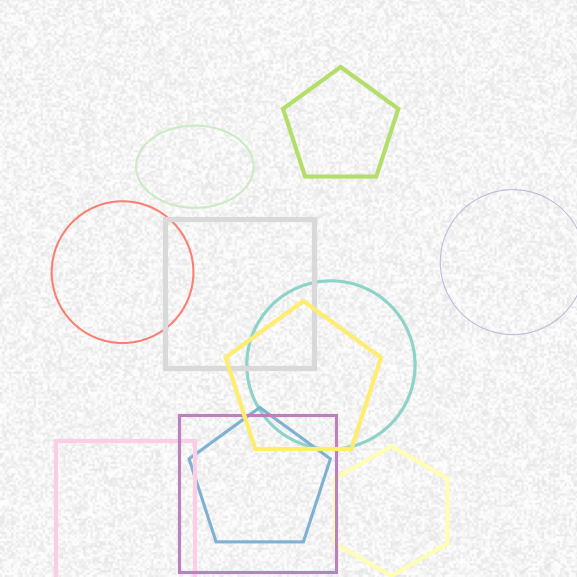[{"shape": "circle", "thickness": 1.5, "radius": 0.73, "center": [0.573, 0.367]}, {"shape": "hexagon", "thickness": 2, "radius": 0.56, "center": [0.678, 0.114]}, {"shape": "circle", "thickness": 0.5, "radius": 0.63, "center": [0.888, 0.545]}, {"shape": "circle", "thickness": 1, "radius": 0.61, "center": [0.212, 0.528]}, {"shape": "pentagon", "thickness": 1.5, "radius": 0.64, "center": [0.45, 0.165]}, {"shape": "pentagon", "thickness": 2, "radius": 0.52, "center": [0.59, 0.778]}, {"shape": "square", "thickness": 2, "radius": 0.6, "center": [0.217, 0.114]}, {"shape": "square", "thickness": 2.5, "radius": 0.65, "center": [0.414, 0.49]}, {"shape": "square", "thickness": 1.5, "radius": 0.68, "center": [0.446, 0.145]}, {"shape": "oval", "thickness": 1, "radius": 0.51, "center": [0.337, 0.71]}, {"shape": "pentagon", "thickness": 2, "radius": 0.71, "center": [0.525, 0.336]}]